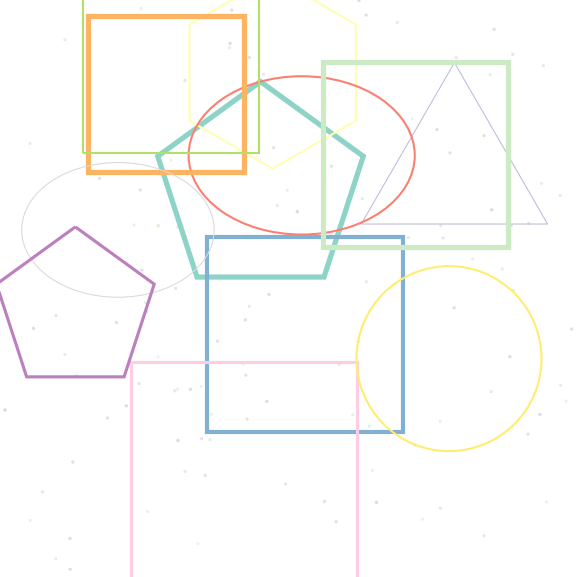[{"shape": "pentagon", "thickness": 2.5, "radius": 0.94, "center": [0.451, 0.671]}, {"shape": "hexagon", "thickness": 1, "radius": 0.83, "center": [0.472, 0.874]}, {"shape": "triangle", "thickness": 0.5, "radius": 0.93, "center": [0.787, 0.704]}, {"shape": "oval", "thickness": 1, "radius": 0.98, "center": [0.522, 0.73]}, {"shape": "square", "thickness": 2, "radius": 0.85, "center": [0.528, 0.42]}, {"shape": "square", "thickness": 2.5, "radius": 0.67, "center": [0.287, 0.836]}, {"shape": "square", "thickness": 1, "radius": 0.76, "center": [0.297, 0.887]}, {"shape": "square", "thickness": 1.5, "radius": 0.98, "center": [0.422, 0.177]}, {"shape": "oval", "thickness": 0.5, "radius": 0.83, "center": [0.204, 0.601]}, {"shape": "pentagon", "thickness": 1.5, "radius": 0.72, "center": [0.131, 0.463]}, {"shape": "square", "thickness": 2.5, "radius": 0.8, "center": [0.72, 0.732]}, {"shape": "circle", "thickness": 1, "radius": 0.8, "center": [0.778, 0.378]}]